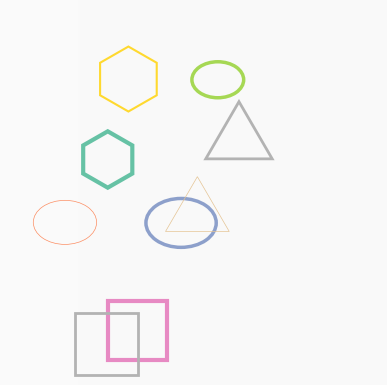[{"shape": "hexagon", "thickness": 3, "radius": 0.37, "center": [0.278, 0.586]}, {"shape": "oval", "thickness": 0.5, "radius": 0.41, "center": [0.168, 0.422]}, {"shape": "oval", "thickness": 2.5, "radius": 0.45, "center": [0.467, 0.421]}, {"shape": "square", "thickness": 3, "radius": 0.38, "center": [0.356, 0.142]}, {"shape": "oval", "thickness": 2.5, "radius": 0.33, "center": [0.562, 0.793]}, {"shape": "hexagon", "thickness": 1.5, "radius": 0.42, "center": [0.331, 0.795]}, {"shape": "triangle", "thickness": 0.5, "radius": 0.47, "center": [0.509, 0.446]}, {"shape": "triangle", "thickness": 2, "radius": 0.49, "center": [0.617, 0.637]}, {"shape": "square", "thickness": 2, "radius": 0.41, "center": [0.274, 0.107]}]